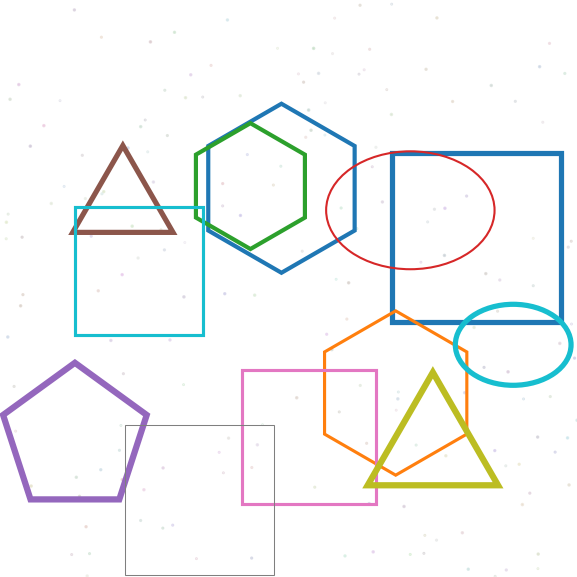[{"shape": "square", "thickness": 2.5, "radius": 0.73, "center": [0.825, 0.588]}, {"shape": "hexagon", "thickness": 2, "radius": 0.73, "center": [0.487, 0.673]}, {"shape": "hexagon", "thickness": 1.5, "radius": 0.71, "center": [0.685, 0.319]}, {"shape": "hexagon", "thickness": 2, "radius": 0.54, "center": [0.434, 0.677]}, {"shape": "oval", "thickness": 1, "radius": 0.73, "center": [0.711, 0.635]}, {"shape": "pentagon", "thickness": 3, "radius": 0.65, "center": [0.13, 0.24]}, {"shape": "triangle", "thickness": 2.5, "radius": 0.5, "center": [0.213, 0.647]}, {"shape": "square", "thickness": 1.5, "radius": 0.58, "center": [0.535, 0.242]}, {"shape": "square", "thickness": 0.5, "radius": 0.65, "center": [0.346, 0.134]}, {"shape": "triangle", "thickness": 3, "radius": 0.65, "center": [0.75, 0.224]}, {"shape": "square", "thickness": 1.5, "radius": 0.55, "center": [0.241, 0.53]}, {"shape": "oval", "thickness": 2.5, "radius": 0.5, "center": [0.889, 0.402]}]